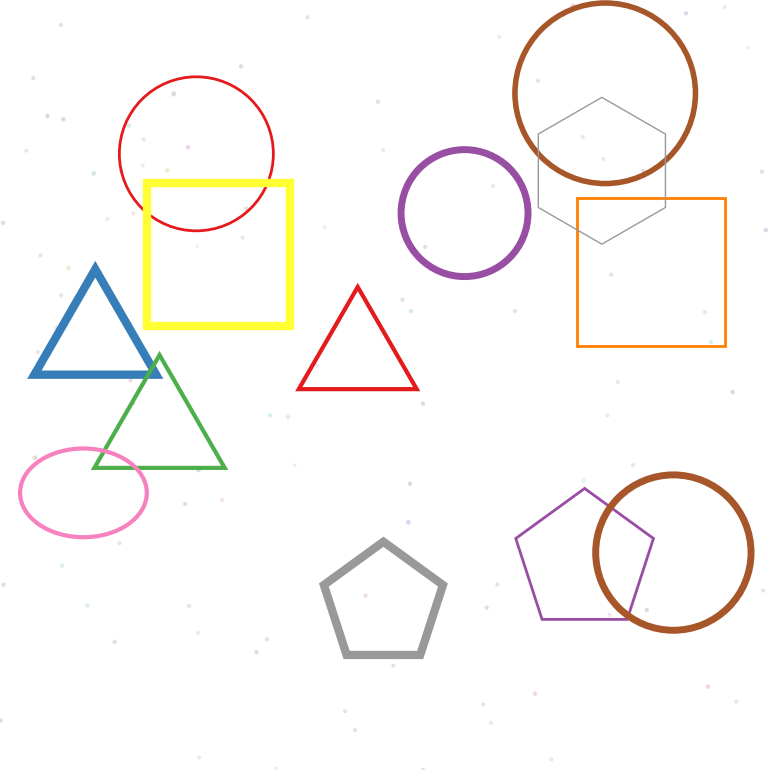[{"shape": "circle", "thickness": 1, "radius": 0.5, "center": [0.255, 0.8]}, {"shape": "triangle", "thickness": 1.5, "radius": 0.44, "center": [0.465, 0.539]}, {"shape": "triangle", "thickness": 3, "radius": 0.46, "center": [0.124, 0.559]}, {"shape": "triangle", "thickness": 1.5, "radius": 0.49, "center": [0.207, 0.441]}, {"shape": "circle", "thickness": 2.5, "radius": 0.41, "center": [0.603, 0.723]}, {"shape": "pentagon", "thickness": 1, "radius": 0.47, "center": [0.759, 0.272]}, {"shape": "square", "thickness": 1, "radius": 0.48, "center": [0.846, 0.646]}, {"shape": "square", "thickness": 3, "radius": 0.46, "center": [0.284, 0.669]}, {"shape": "circle", "thickness": 2, "radius": 0.59, "center": [0.786, 0.879]}, {"shape": "circle", "thickness": 2.5, "radius": 0.5, "center": [0.875, 0.282]}, {"shape": "oval", "thickness": 1.5, "radius": 0.41, "center": [0.108, 0.36]}, {"shape": "pentagon", "thickness": 3, "radius": 0.41, "center": [0.498, 0.215]}, {"shape": "hexagon", "thickness": 0.5, "radius": 0.48, "center": [0.782, 0.778]}]